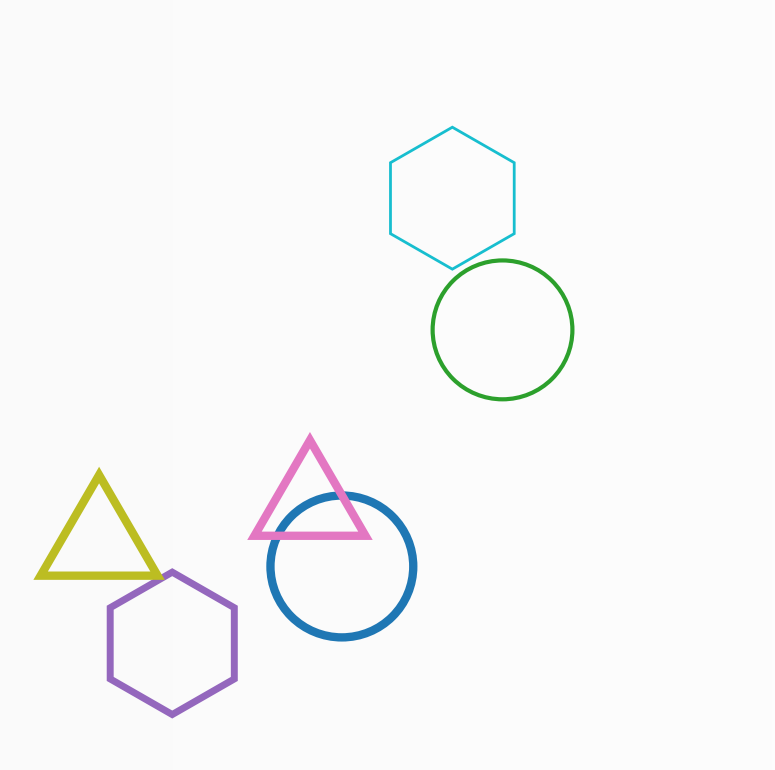[{"shape": "circle", "thickness": 3, "radius": 0.46, "center": [0.441, 0.264]}, {"shape": "circle", "thickness": 1.5, "radius": 0.45, "center": [0.648, 0.572]}, {"shape": "hexagon", "thickness": 2.5, "radius": 0.46, "center": [0.222, 0.164]}, {"shape": "triangle", "thickness": 3, "radius": 0.41, "center": [0.4, 0.346]}, {"shape": "triangle", "thickness": 3, "radius": 0.44, "center": [0.128, 0.296]}, {"shape": "hexagon", "thickness": 1, "radius": 0.46, "center": [0.584, 0.743]}]